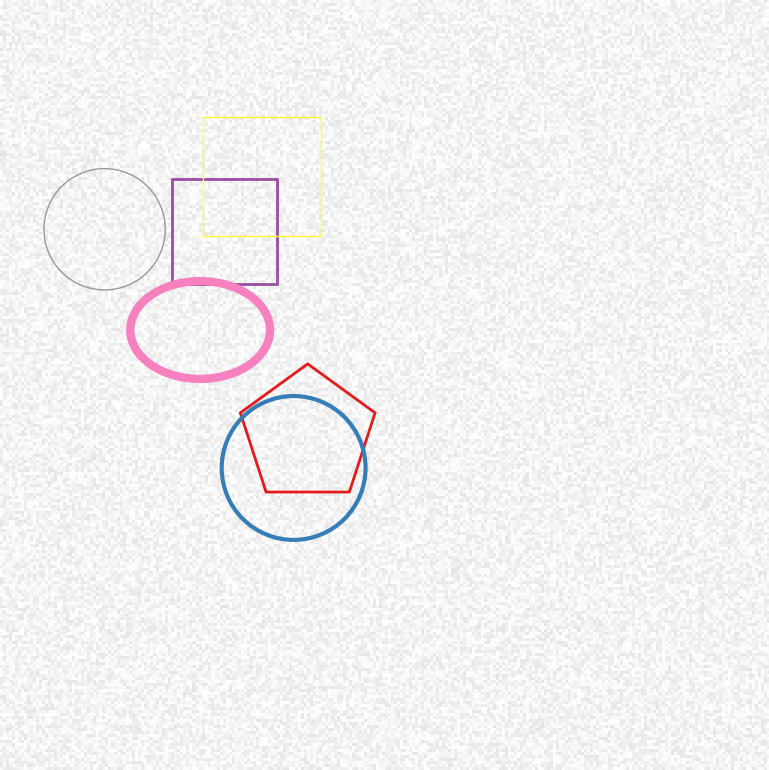[{"shape": "pentagon", "thickness": 1, "radius": 0.46, "center": [0.4, 0.435]}, {"shape": "circle", "thickness": 1.5, "radius": 0.47, "center": [0.381, 0.392]}, {"shape": "square", "thickness": 1, "radius": 0.34, "center": [0.292, 0.699]}, {"shape": "square", "thickness": 0.5, "radius": 0.38, "center": [0.34, 0.771]}, {"shape": "oval", "thickness": 3, "radius": 0.45, "center": [0.26, 0.571]}, {"shape": "circle", "thickness": 0.5, "radius": 0.39, "center": [0.136, 0.702]}]